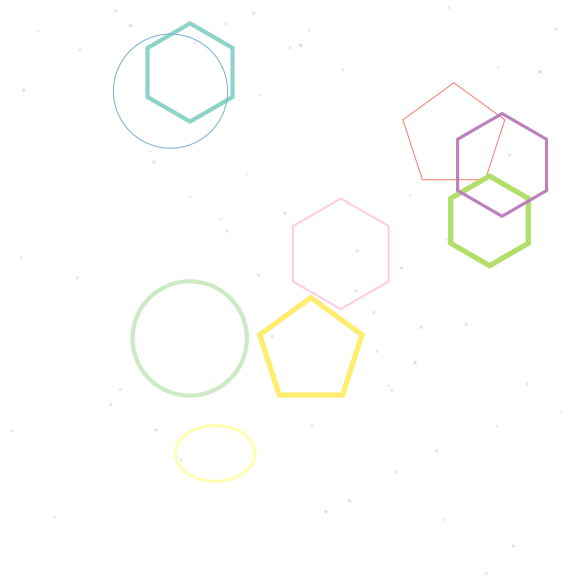[{"shape": "hexagon", "thickness": 2, "radius": 0.43, "center": [0.329, 0.874]}, {"shape": "oval", "thickness": 1.5, "radius": 0.34, "center": [0.373, 0.214]}, {"shape": "pentagon", "thickness": 0.5, "radius": 0.46, "center": [0.786, 0.763]}, {"shape": "circle", "thickness": 0.5, "radius": 0.49, "center": [0.295, 0.841]}, {"shape": "hexagon", "thickness": 2.5, "radius": 0.39, "center": [0.848, 0.617]}, {"shape": "hexagon", "thickness": 1, "radius": 0.48, "center": [0.59, 0.56]}, {"shape": "hexagon", "thickness": 1.5, "radius": 0.44, "center": [0.869, 0.714]}, {"shape": "circle", "thickness": 2, "radius": 0.49, "center": [0.329, 0.413]}, {"shape": "pentagon", "thickness": 2.5, "radius": 0.47, "center": [0.538, 0.391]}]